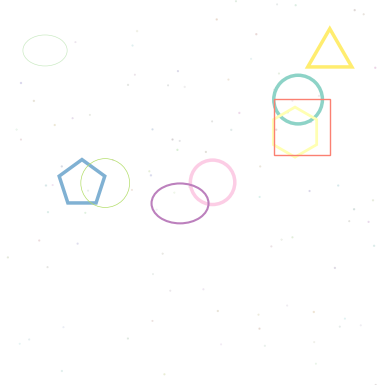[{"shape": "circle", "thickness": 2.5, "radius": 0.32, "center": [0.774, 0.741]}, {"shape": "hexagon", "thickness": 2, "radius": 0.32, "center": [0.766, 0.657]}, {"shape": "square", "thickness": 1, "radius": 0.36, "center": [0.785, 0.67]}, {"shape": "pentagon", "thickness": 2.5, "radius": 0.31, "center": [0.213, 0.523]}, {"shape": "circle", "thickness": 0.5, "radius": 0.32, "center": [0.273, 0.525]}, {"shape": "circle", "thickness": 2.5, "radius": 0.29, "center": [0.552, 0.526]}, {"shape": "oval", "thickness": 1.5, "radius": 0.37, "center": [0.468, 0.472]}, {"shape": "oval", "thickness": 0.5, "radius": 0.29, "center": [0.117, 0.869]}, {"shape": "triangle", "thickness": 2.5, "radius": 0.33, "center": [0.857, 0.859]}]